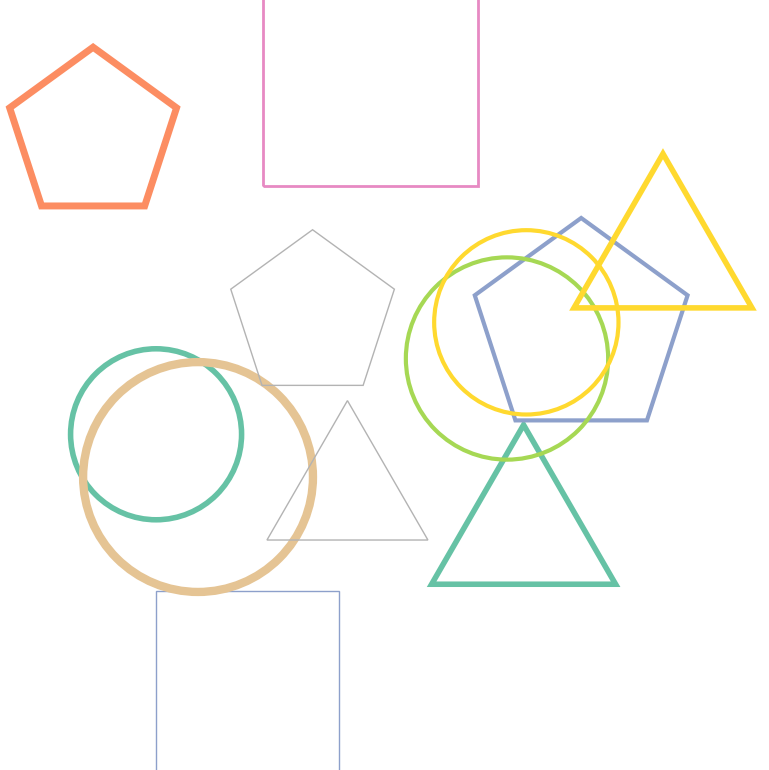[{"shape": "triangle", "thickness": 2, "radius": 0.69, "center": [0.68, 0.31]}, {"shape": "circle", "thickness": 2, "radius": 0.56, "center": [0.203, 0.436]}, {"shape": "pentagon", "thickness": 2.5, "radius": 0.57, "center": [0.121, 0.825]}, {"shape": "pentagon", "thickness": 1.5, "radius": 0.73, "center": [0.755, 0.572]}, {"shape": "square", "thickness": 0.5, "radius": 0.6, "center": [0.321, 0.113]}, {"shape": "square", "thickness": 1, "radius": 0.7, "center": [0.481, 0.898]}, {"shape": "circle", "thickness": 1.5, "radius": 0.66, "center": [0.658, 0.534]}, {"shape": "circle", "thickness": 1.5, "radius": 0.6, "center": [0.684, 0.581]}, {"shape": "triangle", "thickness": 2, "radius": 0.67, "center": [0.861, 0.667]}, {"shape": "circle", "thickness": 3, "radius": 0.75, "center": [0.257, 0.38]}, {"shape": "pentagon", "thickness": 0.5, "radius": 0.56, "center": [0.406, 0.59]}, {"shape": "triangle", "thickness": 0.5, "radius": 0.6, "center": [0.451, 0.359]}]